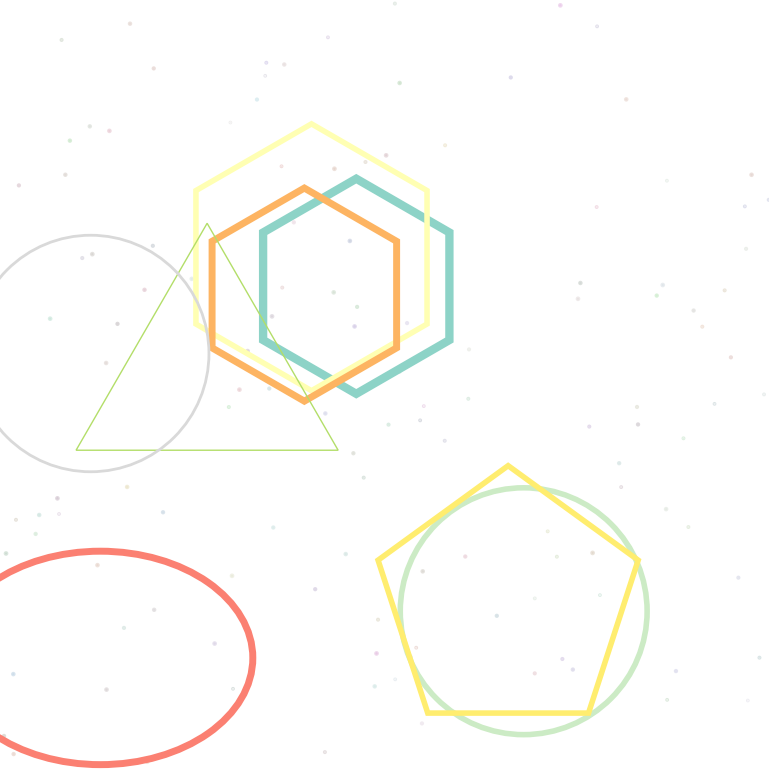[{"shape": "hexagon", "thickness": 3, "radius": 0.7, "center": [0.463, 0.628]}, {"shape": "hexagon", "thickness": 2, "radius": 0.87, "center": [0.405, 0.666]}, {"shape": "oval", "thickness": 2.5, "radius": 0.99, "center": [0.13, 0.146]}, {"shape": "hexagon", "thickness": 2.5, "radius": 0.69, "center": [0.395, 0.617]}, {"shape": "triangle", "thickness": 0.5, "radius": 0.98, "center": [0.269, 0.514]}, {"shape": "circle", "thickness": 1, "radius": 0.77, "center": [0.118, 0.541]}, {"shape": "circle", "thickness": 2, "radius": 0.8, "center": [0.68, 0.206]}, {"shape": "pentagon", "thickness": 2, "radius": 0.89, "center": [0.66, 0.218]}]